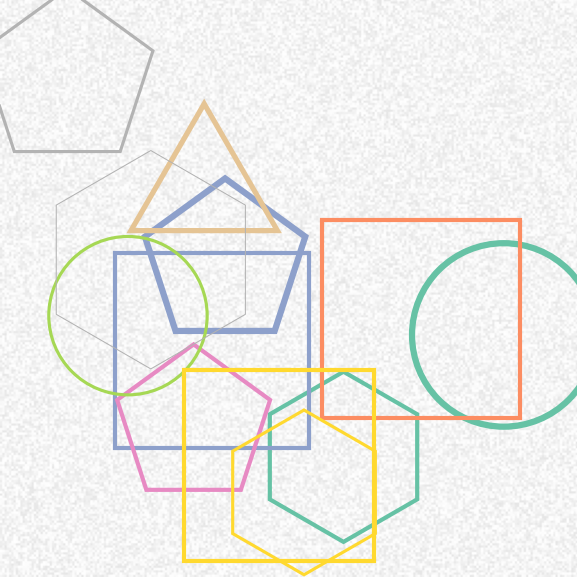[{"shape": "circle", "thickness": 3, "radius": 0.79, "center": [0.872, 0.419]}, {"shape": "hexagon", "thickness": 2, "radius": 0.74, "center": [0.595, 0.208]}, {"shape": "square", "thickness": 2, "radius": 0.85, "center": [0.729, 0.447]}, {"shape": "square", "thickness": 2, "radius": 0.84, "center": [0.367, 0.392]}, {"shape": "pentagon", "thickness": 3, "radius": 0.73, "center": [0.39, 0.544]}, {"shape": "pentagon", "thickness": 2, "radius": 0.7, "center": [0.335, 0.264]}, {"shape": "circle", "thickness": 1.5, "radius": 0.69, "center": [0.222, 0.453]}, {"shape": "square", "thickness": 2, "radius": 0.82, "center": [0.483, 0.193]}, {"shape": "hexagon", "thickness": 1.5, "radius": 0.71, "center": [0.526, 0.147]}, {"shape": "triangle", "thickness": 2.5, "radius": 0.73, "center": [0.354, 0.673]}, {"shape": "pentagon", "thickness": 1.5, "radius": 0.78, "center": [0.116, 0.863]}, {"shape": "hexagon", "thickness": 0.5, "radius": 0.95, "center": [0.261, 0.549]}]